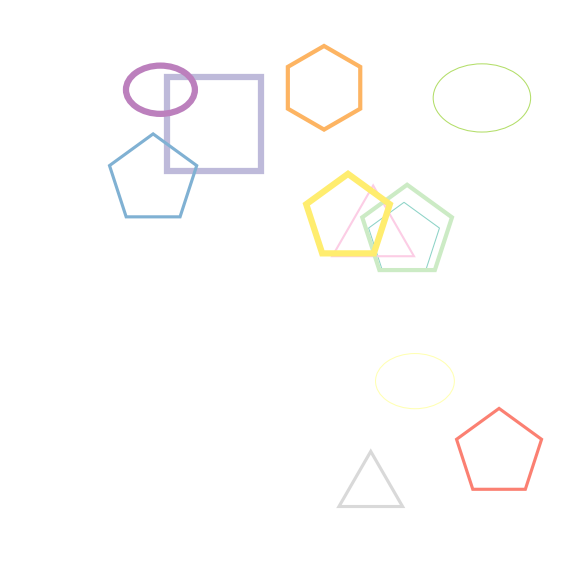[{"shape": "pentagon", "thickness": 0.5, "radius": 0.32, "center": [0.7, 0.584]}, {"shape": "oval", "thickness": 0.5, "radius": 0.34, "center": [0.719, 0.339]}, {"shape": "square", "thickness": 3, "radius": 0.41, "center": [0.371, 0.784]}, {"shape": "pentagon", "thickness": 1.5, "radius": 0.39, "center": [0.864, 0.215]}, {"shape": "pentagon", "thickness": 1.5, "radius": 0.4, "center": [0.265, 0.688]}, {"shape": "hexagon", "thickness": 2, "radius": 0.36, "center": [0.561, 0.847]}, {"shape": "oval", "thickness": 0.5, "radius": 0.42, "center": [0.834, 0.83]}, {"shape": "triangle", "thickness": 1, "radius": 0.41, "center": [0.646, 0.596]}, {"shape": "triangle", "thickness": 1.5, "radius": 0.32, "center": [0.642, 0.154]}, {"shape": "oval", "thickness": 3, "radius": 0.3, "center": [0.278, 0.844]}, {"shape": "pentagon", "thickness": 2, "radius": 0.41, "center": [0.705, 0.598]}, {"shape": "pentagon", "thickness": 3, "radius": 0.38, "center": [0.603, 0.622]}]